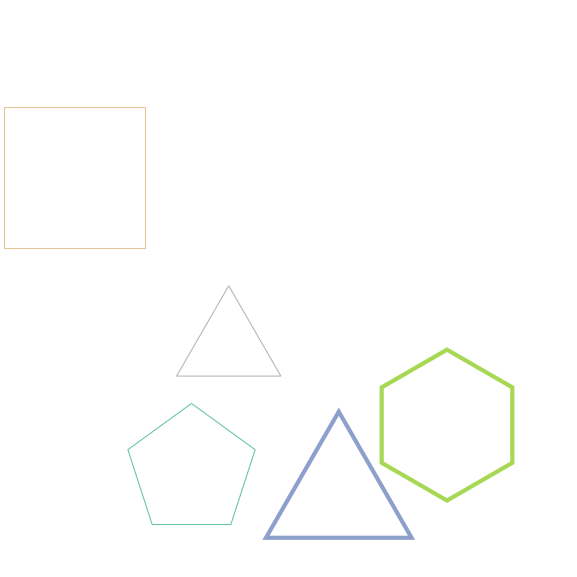[{"shape": "pentagon", "thickness": 0.5, "radius": 0.58, "center": [0.332, 0.185]}, {"shape": "triangle", "thickness": 2, "radius": 0.73, "center": [0.587, 0.141]}, {"shape": "hexagon", "thickness": 2, "radius": 0.65, "center": [0.774, 0.263]}, {"shape": "square", "thickness": 0.5, "radius": 0.61, "center": [0.129, 0.692]}, {"shape": "triangle", "thickness": 0.5, "radius": 0.52, "center": [0.396, 0.4]}]